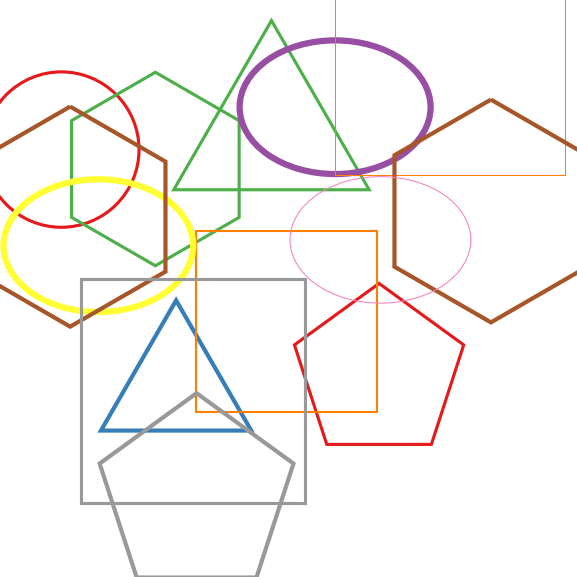[{"shape": "circle", "thickness": 1.5, "radius": 0.67, "center": [0.106, 0.74]}, {"shape": "pentagon", "thickness": 1.5, "radius": 0.77, "center": [0.656, 0.354]}, {"shape": "triangle", "thickness": 2, "radius": 0.75, "center": [0.305, 0.329]}, {"shape": "hexagon", "thickness": 1.5, "radius": 0.84, "center": [0.269, 0.706]}, {"shape": "triangle", "thickness": 1.5, "radius": 0.98, "center": [0.47, 0.768]}, {"shape": "oval", "thickness": 3, "radius": 0.83, "center": [0.58, 0.813]}, {"shape": "square", "thickness": 0.5, "radius": 1.0, "center": [0.779, 0.896]}, {"shape": "square", "thickness": 1, "radius": 0.78, "center": [0.496, 0.442]}, {"shape": "oval", "thickness": 3, "radius": 0.82, "center": [0.17, 0.574]}, {"shape": "hexagon", "thickness": 2, "radius": 0.96, "center": [0.85, 0.634]}, {"shape": "hexagon", "thickness": 2, "radius": 0.95, "center": [0.121, 0.624]}, {"shape": "oval", "thickness": 0.5, "radius": 0.78, "center": [0.659, 0.584]}, {"shape": "pentagon", "thickness": 2, "radius": 0.88, "center": [0.34, 0.142]}, {"shape": "square", "thickness": 1.5, "radius": 0.97, "center": [0.334, 0.322]}]